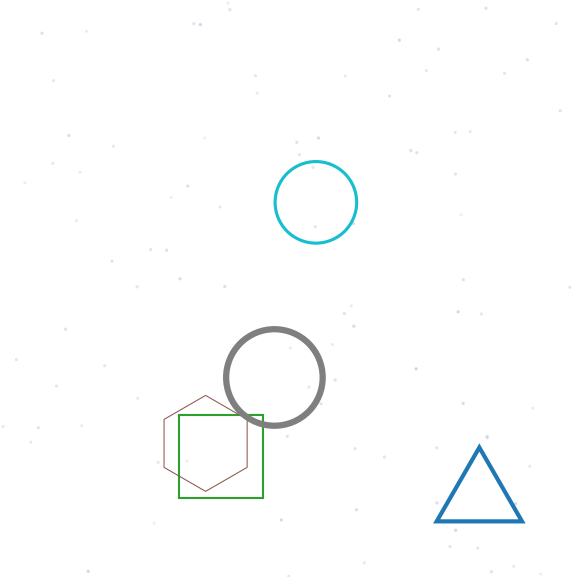[{"shape": "triangle", "thickness": 2, "radius": 0.43, "center": [0.83, 0.139]}, {"shape": "square", "thickness": 1, "radius": 0.36, "center": [0.382, 0.209]}, {"shape": "hexagon", "thickness": 0.5, "radius": 0.42, "center": [0.356, 0.231]}, {"shape": "circle", "thickness": 3, "radius": 0.42, "center": [0.475, 0.346]}, {"shape": "circle", "thickness": 1.5, "radius": 0.35, "center": [0.547, 0.649]}]